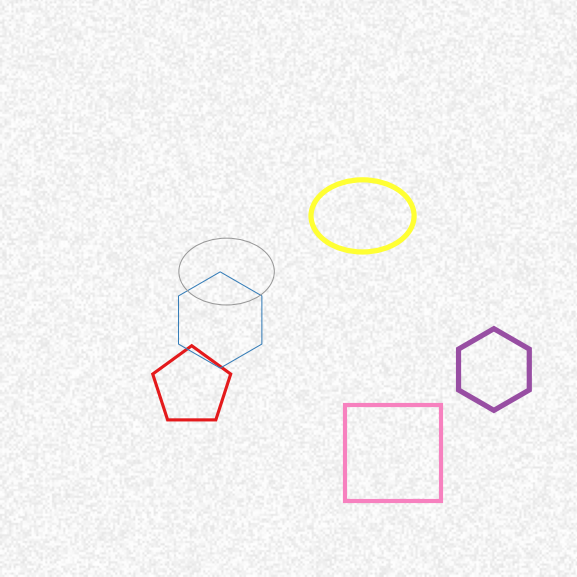[{"shape": "pentagon", "thickness": 1.5, "radius": 0.35, "center": [0.332, 0.329]}, {"shape": "hexagon", "thickness": 0.5, "radius": 0.42, "center": [0.381, 0.445]}, {"shape": "hexagon", "thickness": 2.5, "radius": 0.35, "center": [0.855, 0.359]}, {"shape": "oval", "thickness": 2.5, "radius": 0.45, "center": [0.628, 0.625]}, {"shape": "square", "thickness": 2, "radius": 0.42, "center": [0.681, 0.215]}, {"shape": "oval", "thickness": 0.5, "radius": 0.41, "center": [0.392, 0.529]}]